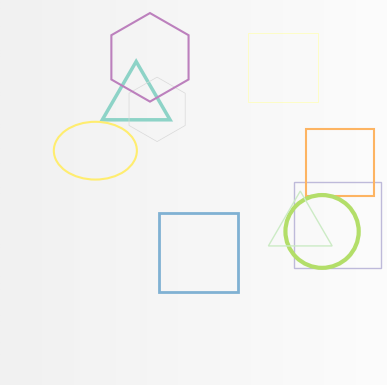[{"shape": "triangle", "thickness": 2.5, "radius": 0.5, "center": [0.351, 0.739]}, {"shape": "square", "thickness": 0.5, "radius": 0.45, "center": [0.731, 0.825]}, {"shape": "square", "thickness": 1, "radius": 0.56, "center": [0.871, 0.416]}, {"shape": "square", "thickness": 2, "radius": 0.51, "center": [0.513, 0.345]}, {"shape": "square", "thickness": 1.5, "radius": 0.44, "center": [0.877, 0.577]}, {"shape": "circle", "thickness": 3, "radius": 0.47, "center": [0.831, 0.399]}, {"shape": "hexagon", "thickness": 0.5, "radius": 0.42, "center": [0.405, 0.716]}, {"shape": "hexagon", "thickness": 1.5, "radius": 0.58, "center": [0.387, 0.851]}, {"shape": "triangle", "thickness": 1, "radius": 0.47, "center": [0.775, 0.409]}, {"shape": "oval", "thickness": 1.5, "radius": 0.54, "center": [0.246, 0.609]}]